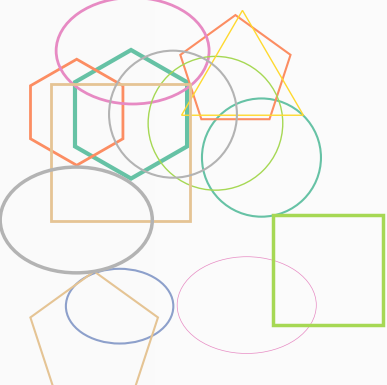[{"shape": "circle", "thickness": 1.5, "radius": 0.77, "center": [0.675, 0.591]}, {"shape": "hexagon", "thickness": 3, "radius": 0.83, "center": [0.338, 0.703]}, {"shape": "hexagon", "thickness": 2, "radius": 0.69, "center": [0.198, 0.708]}, {"shape": "pentagon", "thickness": 1.5, "radius": 0.75, "center": [0.608, 0.811]}, {"shape": "oval", "thickness": 1.5, "radius": 0.69, "center": [0.309, 0.205]}, {"shape": "oval", "thickness": 0.5, "radius": 0.9, "center": [0.637, 0.208]}, {"shape": "oval", "thickness": 2, "radius": 0.99, "center": [0.342, 0.868]}, {"shape": "square", "thickness": 2.5, "radius": 0.72, "center": [0.846, 0.3]}, {"shape": "circle", "thickness": 1, "radius": 0.87, "center": [0.556, 0.68]}, {"shape": "triangle", "thickness": 1, "radius": 0.91, "center": [0.626, 0.791]}, {"shape": "square", "thickness": 2, "radius": 0.89, "center": [0.311, 0.604]}, {"shape": "pentagon", "thickness": 1.5, "radius": 0.87, "center": [0.243, 0.122]}, {"shape": "circle", "thickness": 1.5, "radius": 0.82, "center": [0.446, 0.703]}, {"shape": "oval", "thickness": 2.5, "radius": 0.98, "center": [0.197, 0.429]}]